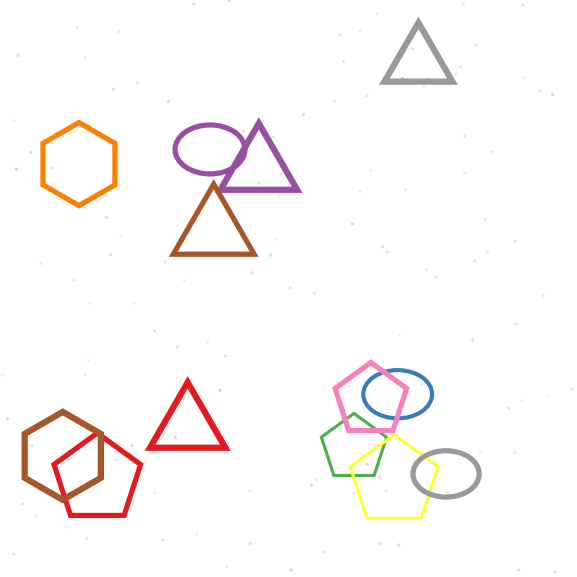[{"shape": "triangle", "thickness": 3, "radius": 0.38, "center": [0.325, 0.262]}, {"shape": "pentagon", "thickness": 2.5, "radius": 0.39, "center": [0.168, 0.17]}, {"shape": "oval", "thickness": 2, "radius": 0.3, "center": [0.689, 0.316]}, {"shape": "pentagon", "thickness": 1.5, "radius": 0.3, "center": [0.613, 0.224]}, {"shape": "triangle", "thickness": 3, "radius": 0.38, "center": [0.448, 0.709]}, {"shape": "oval", "thickness": 2.5, "radius": 0.3, "center": [0.364, 0.74]}, {"shape": "hexagon", "thickness": 2.5, "radius": 0.36, "center": [0.137, 0.715]}, {"shape": "pentagon", "thickness": 1.5, "radius": 0.4, "center": [0.683, 0.166]}, {"shape": "triangle", "thickness": 2.5, "radius": 0.4, "center": [0.37, 0.599]}, {"shape": "hexagon", "thickness": 3, "radius": 0.38, "center": [0.109, 0.21]}, {"shape": "pentagon", "thickness": 2.5, "radius": 0.33, "center": [0.642, 0.306]}, {"shape": "triangle", "thickness": 3, "radius": 0.34, "center": [0.725, 0.892]}, {"shape": "oval", "thickness": 2.5, "radius": 0.29, "center": [0.772, 0.179]}]